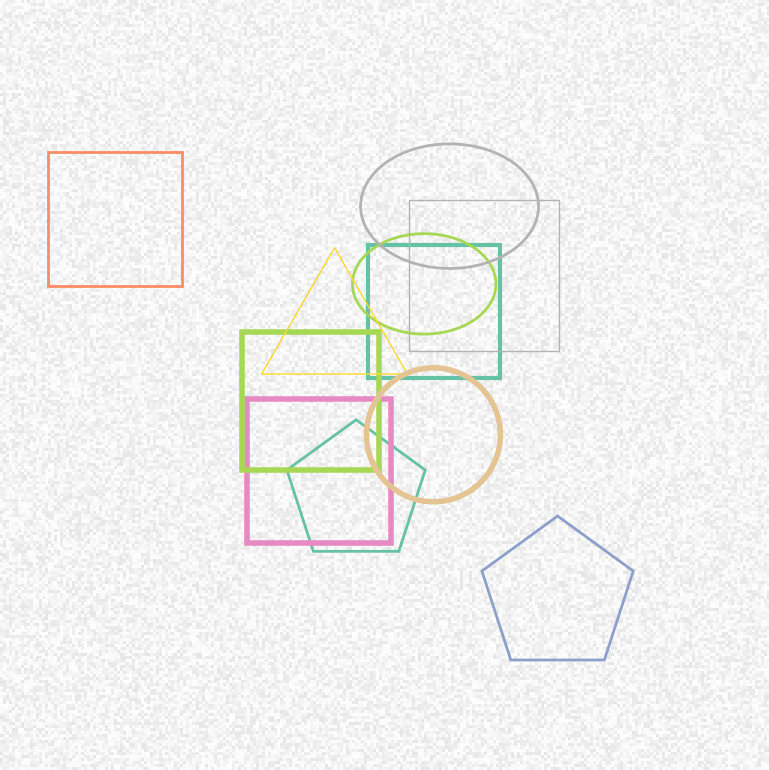[{"shape": "pentagon", "thickness": 1, "radius": 0.47, "center": [0.462, 0.36]}, {"shape": "square", "thickness": 1.5, "radius": 0.43, "center": [0.563, 0.595]}, {"shape": "square", "thickness": 1, "radius": 0.43, "center": [0.15, 0.716]}, {"shape": "pentagon", "thickness": 1, "radius": 0.52, "center": [0.724, 0.226]}, {"shape": "square", "thickness": 2, "radius": 0.47, "center": [0.414, 0.388]}, {"shape": "oval", "thickness": 1, "radius": 0.47, "center": [0.551, 0.631]}, {"shape": "square", "thickness": 2, "radius": 0.45, "center": [0.403, 0.479]}, {"shape": "triangle", "thickness": 0.5, "radius": 0.55, "center": [0.434, 0.569]}, {"shape": "circle", "thickness": 2, "radius": 0.43, "center": [0.563, 0.435]}, {"shape": "oval", "thickness": 1, "radius": 0.58, "center": [0.584, 0.732]}, {"shape": "square", "thickness": 0.5, "radius": 0.49, "center": [0.629, 0.642]}]